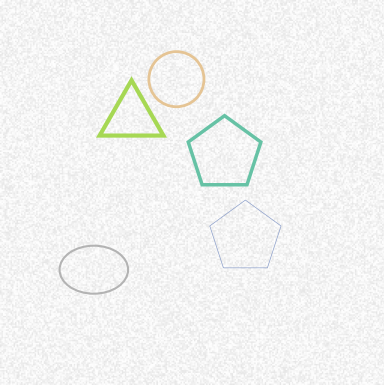[{"shape": "pentagon", "thickness": 2.5, "radius": 0.5, "center": [0.583, 0.6]}, {"shape": "pentagon", "thickness": 0.5, "radius": 0.49, "center": [0.637, 0.383]}, {"shape": "triangle", "thickness": 3, "radius": 0.48, "center": [0.342, 0.696]}, {"shape": "circle", "thickness": 2, "radius": 0.36, "center": [0.458, 0.794]}, {"shape": "oval", "thickness": 1.5, "radius": 0.45, "center": [0.244, 0.3]}]